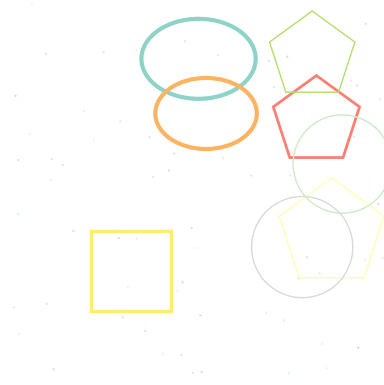[{"shape": "oval", "thickness": 3, "radius": 0.74, "center": [0.516, 0.847]}, {"shape": "pentagon", "thickness": 1, "radius": 0.72, "center": [0.861, 0.395]}, {"shape": "pentagon", "thickness": 2, "radius": 0.59, "center": [0.822, 0.686]}, {"shape": "oval", "thickness": 3, "radius": 0.66, "center": [0.535, 0.705]}, {"shape": "pentagon", "thickness": 1, "radius": 0.58, "center": [0.811, 0.855]}, {"shape": "circle", "thickness": 1, "radius": 0.66, "center": [0.785, 0.358]}, {"shape": "circle", "thickness": 1, "radius": 0.64, "center": [0.889, 0.574]}, {"shape": "square", "thickness": 2.5, "radius": 0.52, "center": [0.341, 0.297]}]